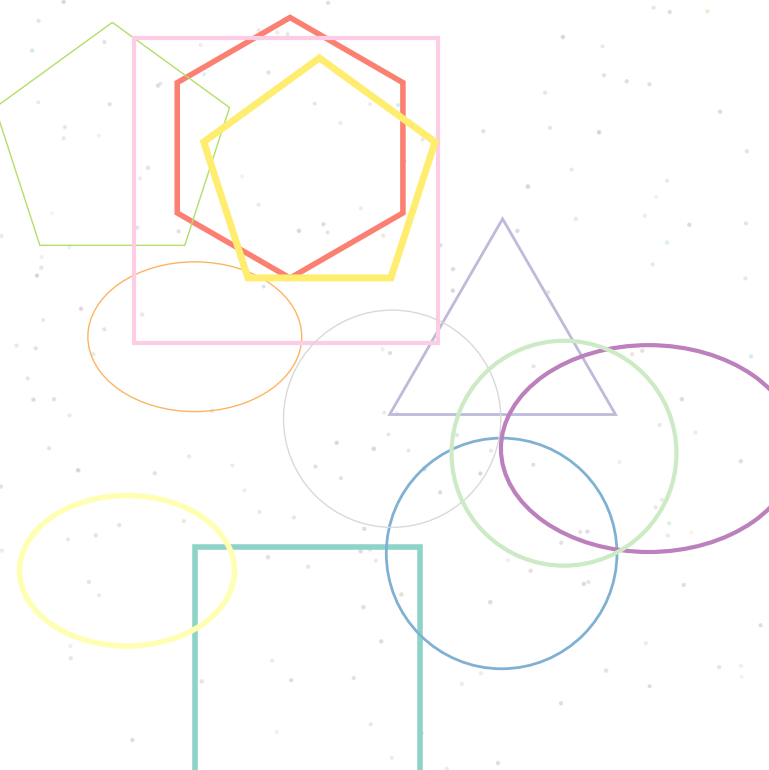[{"shape": "square", "thickness": 2, "radius": 0.73, "center": [0.399, 0.144]}, {"shape": "oval", "thickness": 2, "radius": 0.7, "center": [0.165, 0.259]}, {"shape": "triangle", "thickness": 1, "radius": 0.85, "center": [0.653, 0.546]}, {"shape": "hexagon", "thickness": 2, "radius": 0.85, "center": [0.377, 0.808]}, {"shape": "circle", "thickness": 1, "radius": 0.75, "center": [0.651, 0.281]}, {"shape": "oval", "thickness": 0.5, "radius": 0.69, "center": [0.253, 0.563]}, {"shape": "pentagon", "thickness": 0.5, "radius": 0.8, "center": [0.146, 0.811]}, {"shape": "square", "thickness": 1.5, "radius": 0.99, "center": [0.372, 0.753]}, {"shape": "circle", "thickness": 0.5, "radius": 0.71, "center": [0.509, 0.456]}, {"shape": "oval", "thickness": 1.5, "radius": 0.96, "center": [0.842, 0.417]}, {"shape": "circle", "thickness": 1.5, "radius": 0.73, "center": [0.732, 0.411]}, {"shape": "pentagon", "thickness": 2.5, "radius": 0.79, "center": [0.415, 0.767]}]